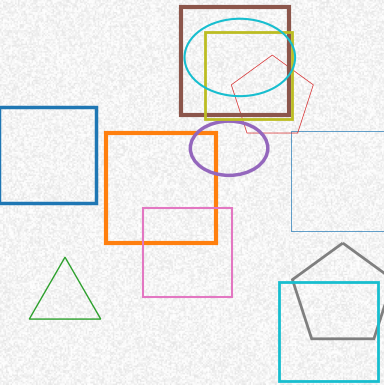[{"shape": "square", "thickness": 2.5, "radius": 0.63, "center": [0.123, 0.597]}, {"shape": "square", "thickness": 0.5, "radius": 0.65, "center": [0.885, 0.53]}, {"shape": "square", "thickness": 3, "radius": 0.71, "center": [0.419, 0.512]}, {"shape": "triangle", "thickness": 1, "radius": 0.54, "center": [0.169, 0.225]}, {"shape": "pentagon", "thickness": 0.5, "radius": 0.56, "center": [0.707, 0.745]}, {"shape": "oval", "thickness": 2.5, "radius": 0.5, "center": [0.595, 0.615]}, {"shape": "square", "thickness": 3, "radius": 0.7, "center": [0.61, 0.842]}, {"shape": "square", "thickness": 1.5, "radius": 0.58, "center": [0.487, 0.345]}, {"shape": "pentagon", "thickness": 2, "radius": 0.69, "center": [0.89, 0.231]}, {"shape": "square", "thickness": 2, "radius": 0.57, "center": [0.645, 0.803]}, {"shape": "oval", "thickness": 1.5, "radius": 0.72, "center": [0.623, 0.851]}, {"shape": "square", "thickness": 2, "radius": 0.65, "center": [0.854, 0.139]}]